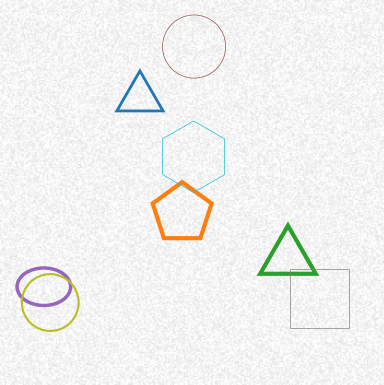[{"shape": "triangle", "thickness": 2, "radius": 0.35, "center": [0.363, 0.747]}, {"shape": "pentagon", "thickness": 3, "radius": 0.4, "center": [0.473, 0.447]}, {"shape": "triangle", "thickness": 3, "radius": 0.42, "center": [0.748, 0.331]}, {"shape": "oval", "thickness": 2.5, "radius": 0.35, "center": [0.114, 0.255]}, {"shape": "circle", "thickness": 0.5, "radius": 0.41, "center": [0.504, 0.879]}, {"shape": "square", "thickness": 0.5, "radius": 0.38, "center": [0.83, 0.225]}, {"shape": "circle", "thickness": 1.5, "radius": 0.37, "center": [0.13, 0.214]}, {"shape": "hexagon", "thickness": 0.5, "radius": 0.46, "center": [0.503, 0.593]}]